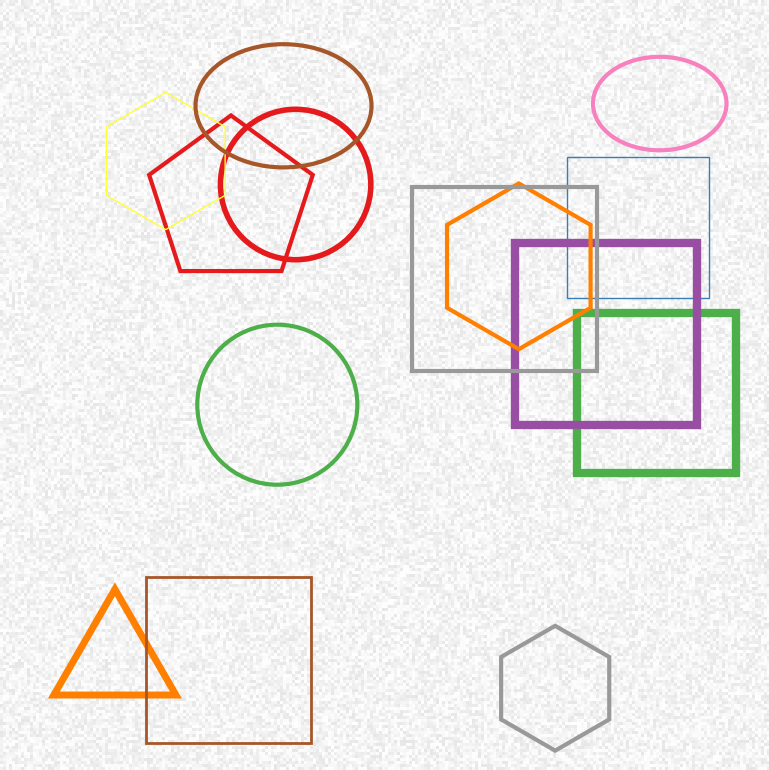[{"shape": "circle", "thickness": 2, "radius": 0.49, "center": [0.384, 0.76]}, {"shape": "pentagon", "thickness": 1.5, "radius": 0.56, "center": [0.3, 0.738]}, {"shape": "square", "thickness": 0.5, "radius": 0.46, "center": [0.829, 0.705]}, {"shape": "square", "thickness": 3, "radius": 0.52, "center": [0.852, 0.49]}, {"shape": "circle", "thickness": 1.5, "radius": 0.52, "center": [0.36, 0.474]}, {"shape": "square", "thickness": 3, "radius": 0.59, "center": [0.787, 0.566]}, {"shape": "hexagon", "thickness": 1.5, "radius": 0.54, "center": [0.674, 0.654]}, {"shape": "triangle", "thickness": 2.5, "radius": 0.46, "center": [0.149, 0.143]}, {"shape": "hexagon", "thickness": 0.5, "radius": 0.45, "center": [0.215, 0.791]}, {"shape": "oval", "thickness": 1.5, "radius": 0.57, "center": [0.368, 0.863]}, {"shape": "square", "thickness": 1, "radius": 0.54, "center": [0.297, 0.143]}, {"shape": "oval", "thickness": 1.5, "radius": 0.43, "center": [0.857, 0.866]}, {"shape": "square", "thickness": 1.5, "radius": 0.6, "center": [0.655, 0.638]}, {"shape": "hexagon", "thickness": 1.5, "radius": 0.41, "center": [0.721, 0.106]}]